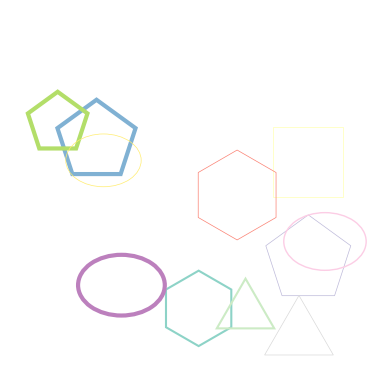[{"shape": "hexagon", "thickness": 1.5, "radius": 0.49, "center": [0.516, 0.199]}, {"shape": "square", "thickness": 0.5, "radius": 0.45, "center": [0.8, 0.58]}, {"shape": "pentagon", "thickness": 0.5, "radius": 0.58, "center": [0.801, 0.326]}, {"shape": "hexagon", "thickness": 0.5, "radius": 0.58, "center": [0.616, 0.494]}, {"shape": "pentagon", "thickness": 3, "radius": 0.53, "center": [0.251, 0.634]}, {"shape": "pentagon", "thickness": 3, "radius": 0.41, "center": [0.15, 0.68]}, {"shape": "oval", "thickness": 1, "radius": 0.54, "center": [0.844, 0.373]}, {"shape": "triangle", "thickness": 0.5, "radius": 0.52, "center": [0.777, 0.129]}, {"shape": "oval", "thickness": 3, "radius": 0.56, "center": [0.315, 0.259]}, {"shape": "triangle", "thickness": 1.5, "radius": 0.43, "center": [0.638, 0.19]}, {"shape": "oval", "thickness": 0.5, "radius": 0.49, "center": [0.269, 0.583]}]